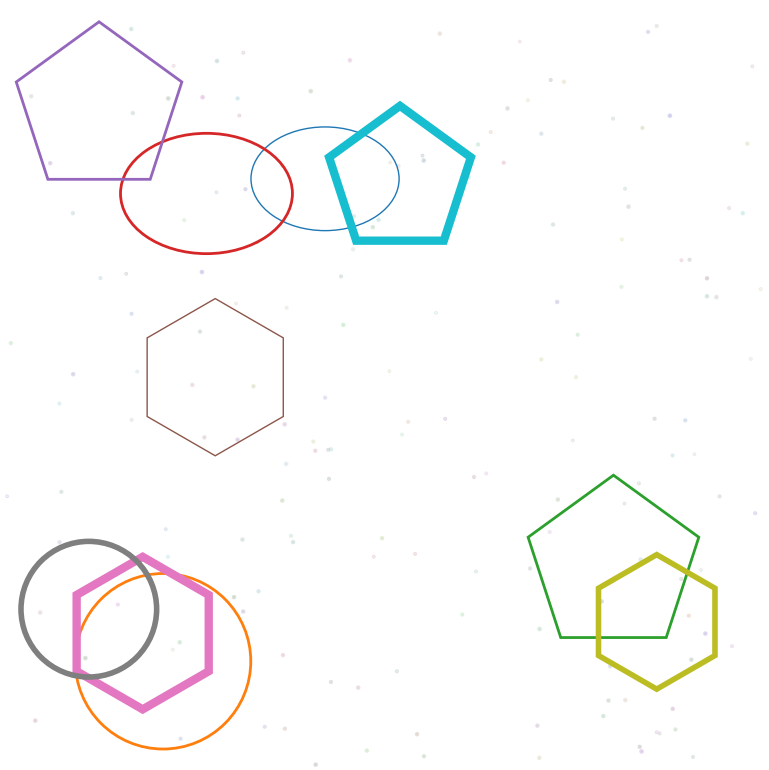[{"shape": "oval", "thickness": 0.5, "radius": 0.48, "center": [0.422, 0.768]}, {"shape": "circle", "thickness": 1, "radius": 0.57, "center": [0.212, 0.141]}, {"shape": "pentagon", "thickness": 1, "radius": 0.58, "center": [0.797, 0.266]}, {"shape": "oval", "thickness": 1, "radius": 0.56, "center": [0.268, 0.749]}, {"shape": "pentagon", "thickness": 1, "radius": 0.57, "center": [0.129, 0.859]}, {"shape": "hexagon", "thickness": 0.5, "radius": 0.51, "center": [0.279, 0.51]}, {"shape": "hexagon", "thickness": 3, "radius": 0.5, "center": [0.185, 0.178]}, {"shape": "circle", "thickness": 2, "radius": 0.44, "center": [0.115, 0.209]}, {"shape": "hexagon", "thickness": 2, "radius": 0.44, "center": [0.853, 0.192]}, {"shape": "pentagon", "thickness": 3, "radius": 0.48, "center": [0.519, 0.766]}]